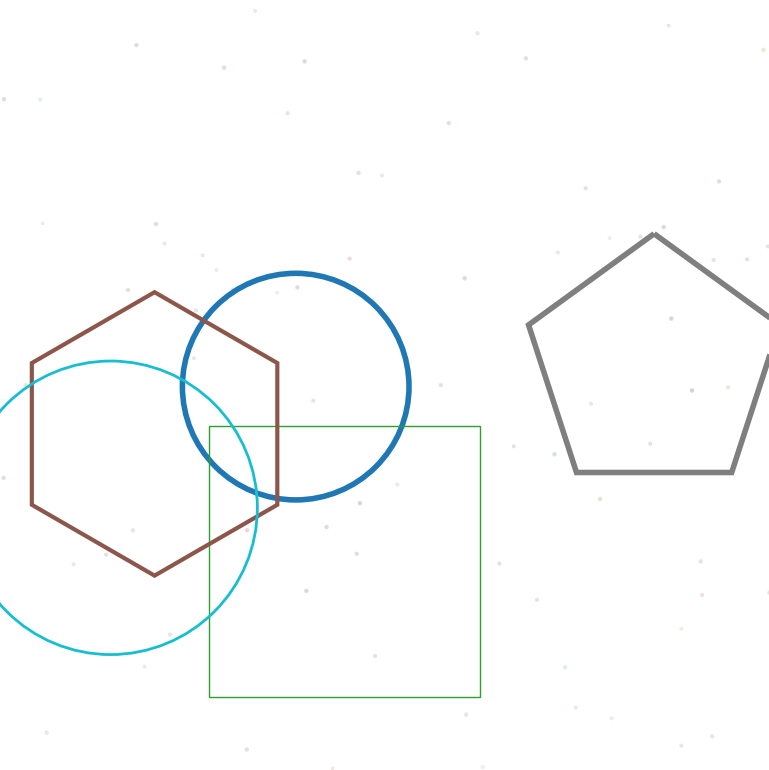[{"shape": "circle", "thickness": 2, "radius": 0.74, "center": [0.384, 0.498]}, {"shape": "square", "thickness": 0.5, "radius": 0.88, "center": [0.447, 0.271]}, {"shape": "hexagon", "thickness": 1.5, "radius": 0.92, "center": [0.201, 0.436]}, {"shape": "pentagon", "thickness": 2, "radius": 0.86, "center": [0.849, 0.525]}, {"shape": "circle", "thickness": 1, "radius": 0.95, "center": [0.144, 0.341]}]